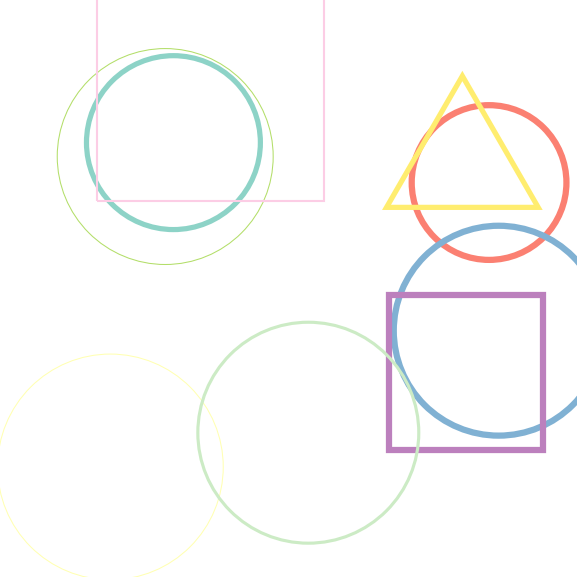[{"shape": "circle", "thickness": 2.5, "radius": 0.75, "center": [0.3, 0.752]}, {"shape": "circle", "thickness": 0.5, "radius": 0.98, "center": [0.191, 0.191]}, {"shape": "circle", "thickness": 3, "radius": 0.67, "center": [0.847, 0.683]}, {"shape": "circle", "thickness": 3, "radius": 0.91, "center": [0.864, 0.427]}, {"shape": "circle", "thickness": 0.5, "radius": 0.93, "center": [0.286, 0.728]}, {"shape": "square", "thickness": 1, "radius": 0.98, "center": [0.365, 0.847]}, {"shape": "square", "thickness": 3, "radius": 0.67, "center": [0.807, 0.354]}, {"shape": "circle", "thickness": 1.5, "radius": 0.96, "center": [0.534, 0.25]}, {"shape": "triangle", "thickness": 2.5, "radius": 0.76, "center": [0.801, 0.716]}]